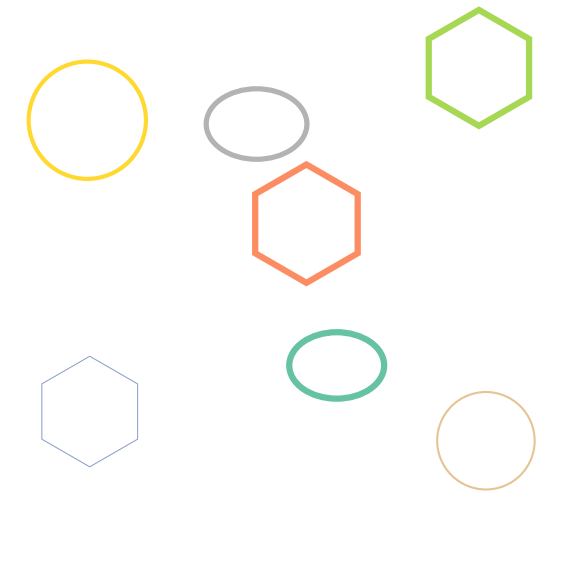[{"shape": "oval", "thickness": 3, "radius": 0.41, "center": [0.583, 0.366]}, {"shape": "hexagon", "thickness": 3, "radius": 0.51, "center": [0.531, 0.612]}, {"shape": "hexagon", "thickness": 0.5, "radius": 0.48, "center": [0.155, 0.287]}, {"shape": "hexagon", "thickness": 3, "radius": 0.5, "center": [0.829, 0.882]}, {"shape": "circle", "thickness": 2, "radius": 0.51, "center": [0.151, 0.791]}, {"shape": "circle", "thickness": 1, "radius": 0.42, "center": [0.841, 0.236]}, {"shape": "oval", "thickness": 2.5, "radius": 0.44, "center": [0.444, 0.784]}]